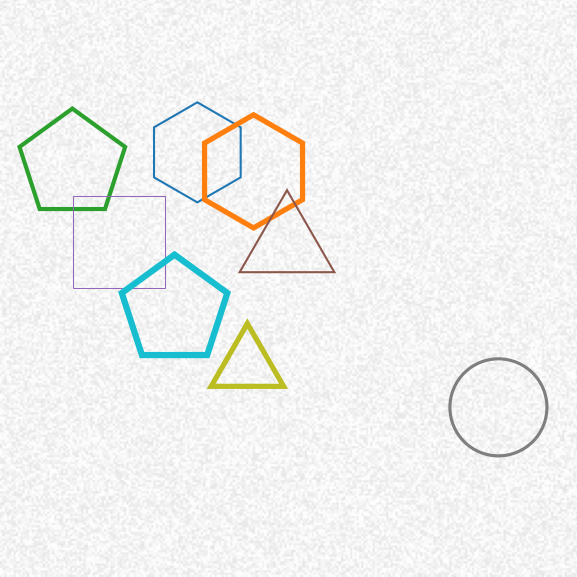[{"shape": "hexagon", "thickness": 1, "radius": 0.43, "center": [0.342, 0.735]}, {"shape": "hexagon", "thickness": 2.5, "radius": 0.49, "center": [0.439, 0.702]}, {"shape": "pentagon", "thickness": 2, "radius": 0.48, "center": [0.125, 0.715]}, {"shape": "square", "thickness": 0.5, "radius": 0.4, "center": [0.206, 0.581]}, {"shape": "triangle", "thickness": 1, "radius": 0.47, "center": [0.497, 0.575]}, {"shape": "circle", "thickness": 1.5, "radius": 0.42, "center": [0.863, 0.294]}, {"shape": "triangle", "thickness": 2.5, "radius": 0.36, "center": [0.428, 0.366]}, {"shape": "pentagon", "thickness": 3, "radius": 0.48, "center": [0.302, 0.462]}]